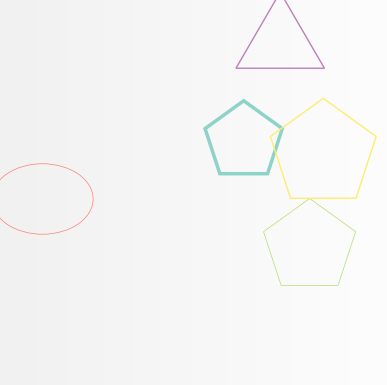[{"shape": "pentagon", "thickness": 2.5, "radius": 0.52, "center": [0.629, 0.634]}, {"shape": "oval", "thickness": 0.5, "radius": 0.65, "center": [0.11, 0.483]}, {"shape": "pentagon", "thickness": 0.5, "radius": 0.62, "center": [0.799, 0.36]}, {"shape": "triangle", "thickness": 1, "radius": 0.66, "center": [0.723, 0.889]}, {"shape": "pentagon", "thickness": 1, "radius": 0.72, "center": [0.834, 0.601]}]